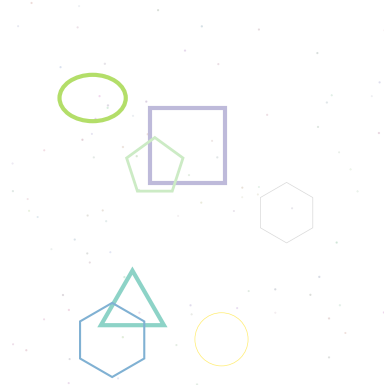[{"shape": "triangle", "thickness": 3, "radius": 0.47, "center": [0.344, 0.203]}, {"shape": "square", "thickness": 3, "radius": 0.49, "center": [0.486, 0.622]}, {"shape": "hexagon", "thickness": 1.5, "radius": 0.48, "center": [0.291, 0.117]}, {"shape": "oval", "thickness": 3, "radius": 0.43, "center": [0.241, 0.745]}, {"shape": "hexagon", "thickness": 0.5, "radius": 0.39, "center": [0.744, 0.448]}, {"shape": "pentagon", "thickness": 2, "radius": 0.38, "center": [0.402, 0.566]}, {"shape": "circle", "thickness": 0.5, "radius": 0.35, "center": [0.575, 0.119]}]